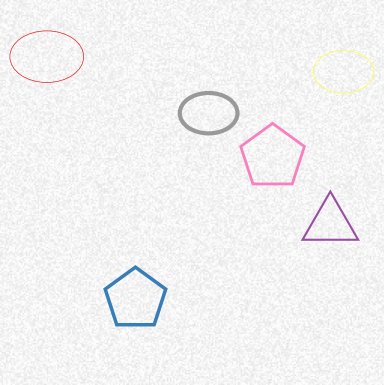[{"shape": "oval", "thickness": 0.5, "radius": 0.48, "center": [0.121, 0.853]}, {"shape": "pentagon", "thickness": 2.5, "radius": 0.41, "center": [0.352, 0.223]}, {"shape": "triangle", "thickness": 1.5, "radius": 0.42, "center": [0.858, 0.419]}, {"shape": "oval", "thickness": 0.5, "radius": 0.39, "center": [0.893, 0.813]}, {"shape": "pentagon", "thickness": 2, "radius": 0.43, "center": [0.708, 0.593]}, {"shape": "oval", "thickness": 3, "radius": 0.37, "center": [0.542, 0.706]}]